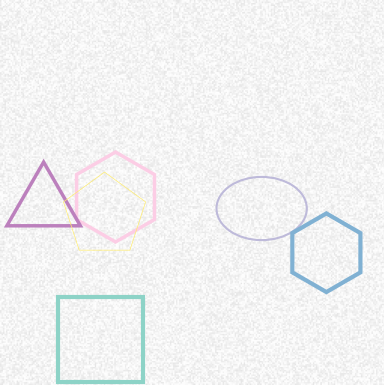[{"shape": "square", "thickness": 3, "radius": 0.55, "center": [0.261, 0.118]}, {"shape": "oval", "thickness": 1.5, "radius": 0.59, "center": [0.68, 0.458]}, {"shape": "hexagon", "thickness": 3, "radius": 0.51, "center": [0.848, 0.344]}, {"shape": "hexagon", "thickness": 2.5, "radius": 0.58, "center": [0.3, 0.488]}, {"shape": "triangle", "thickness": 2.5, "radius": 0.55, "center": [0.113, 0.469]}, {"shape": "pentagon", "thickness": 0.5, "radius": 0.56, "center": [0.272, 0.441]}]